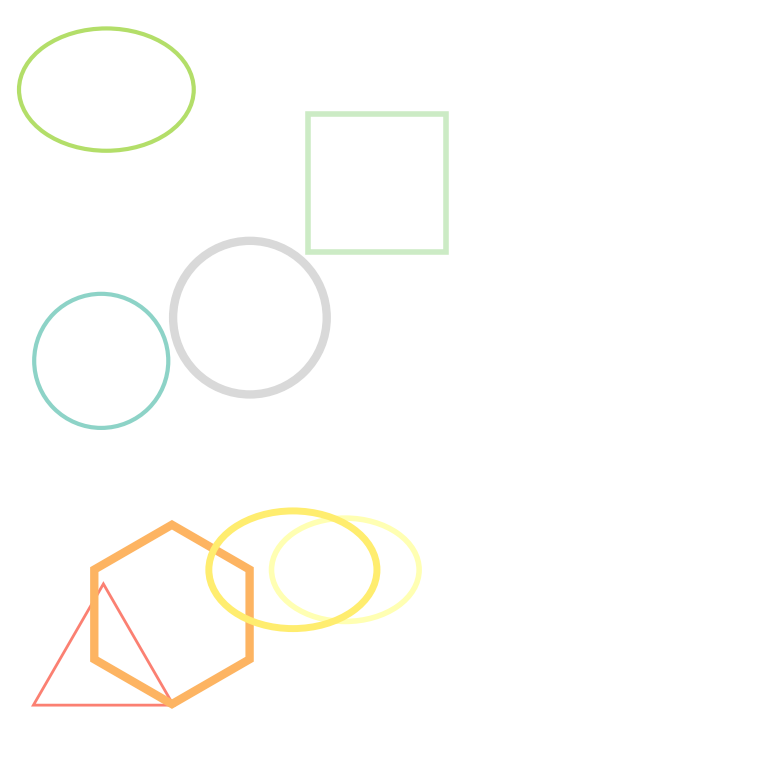[{"shape": "circle", "thickness": 1.5, "radius": 0.44, "center": [0.131, 0.531]}, {"shape": "oval", "thickness": 2, "radius": 0.48, "center": [0.448, 0.26]}, {"shape": "triangle", "thickness": 1, "radius": 0.52, "center": [0.134, 0.137]}, {"shape": "hexagon", "thickness": 3, "radius": 0.58, "center": [0.223, 0.202]}, {"shape": "oval", "thickness": 1.5, "radius": 0.57, "center": [0.138, 0.884]}, {"shape": "circle", "thickness": 3, "radius": 0.5, "center": [0.325, 0.587]}, {"shape": "square", "thickness": 2, "radius": 0.45, "center": [0.49, 0.763]}, {"shape": "oval", "thickness": 2.5, "radius": 0.55, "center": [0.38, 0.26]}]